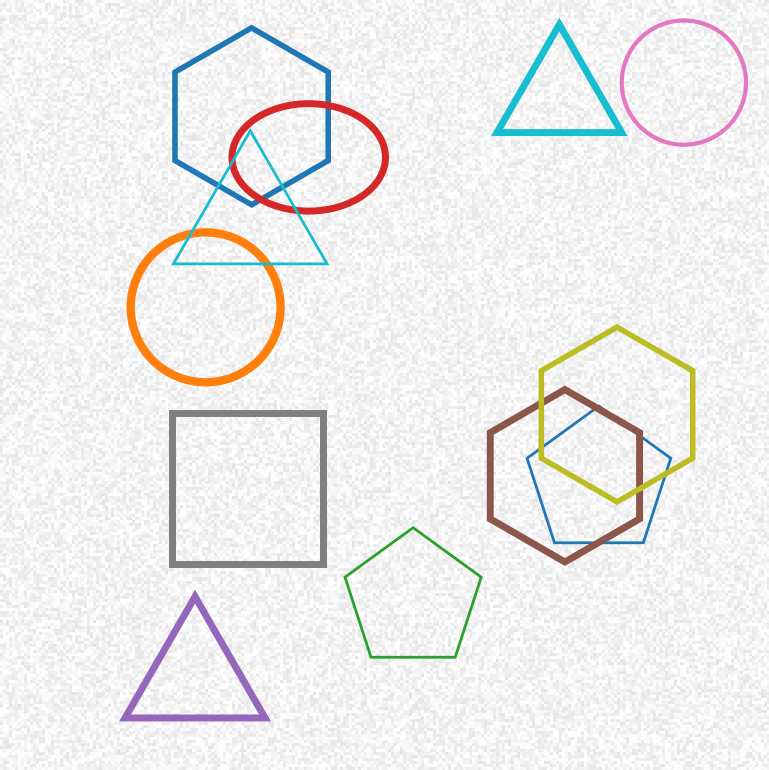[{"shape": "hexagon", "thickness": 2, "radius": 0.57, "center": [0.327, 0.849]}, {"shape": "pentagon", "thickness": 1, "radius": 0.49, "center": [0.778, 0.375]}, {"shape": "circle", "thickness": 3, "radius": 0.49, "center": [0.267, 0.601]}, {"shape": "pentagon", "thickness": 1, "radius": 0.47, "center": [0.536, 0.222]}, {"shape": "oval", "thickness": 2.5, "radius": 0.5, "center": [0.401, 0.796]}, {"shape": "triangle", "thickness": 2.5, "radius": 0.53, "center": [0.253, 0.12]}, {"shape": "hexagon", "thickness": 2.5, "radius": 0.56, "center": [0.734, 0.382]}, {"shape": "circle", "thickness": 1.5, "radius": 0.4, "center": [0.888, 0.893]}, {"shape": "square", "thickness": 2.5, "radius": 0.49, "center": [0.321, 0.365]}, {"shape": "hexagon", "thickness": 2, "radius": 0.57, "center": [0.801, 0.462]}, {"shape": "triangle", "thickness": 2.5, "radius": 0.47, "center": [0.726, 0.875]}, {"shape": "triangle", "thickness": 1, "radius": 0.58, "center": [0.325, 0.715]}]